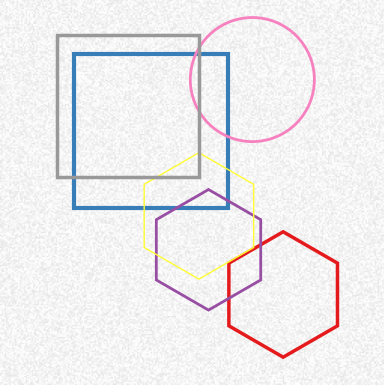[{"shape": "hexagon", "thickness": 2.5, "radius": 0.81, "center": [0.736, 0.235]}, {"shape": "square", "thickness": 3, "radius": 1.0, "center": [0.393, 0.66]}, {"shape": "hexagon", "thickness": 2, "radius": 0.78, "center": [0.542, 0.351]}, {"shape": "hexagon", "thickness": 1, "radius": 0.82, "center": [0.517, 0.439]}, {"shape": "circle", "thickness": 2, "radius": 0.81, "center": [0.655, 0.793]}, {"shape": "square", "thickness": 2.5, "radius": 0.93, "center": [0.332, 0.725]}]